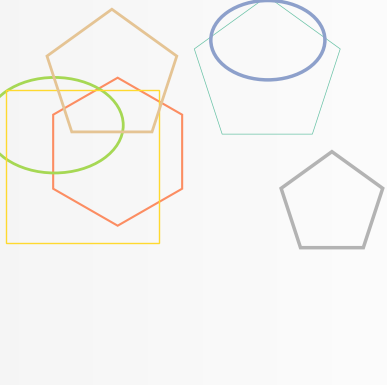[{"shape": "pentagon", "thickness": 0.5, "radius": 0.99, "center": [0.69, 0.812]}, {"shape": "hexagon", "thickness": 1.5, "radius": 0.96, "center": [0.304, 0.606]}, {"shape": "oval", "thickness": 2.5, "radius": 0.74, "center": [0.691, 0.896]}, {"shape": "oval", "thickness": 2, "radius": 0.89, "center": [0.141, 0.675]}, {"shape": "square", "thickness": 1, "radius": 0.99, "center": [0.213, 0.568]}, {"shape": "pentagon", "thickness": 2, "radius": 0.88, "center": [0.289, 0.8]}, {"shape": "pentagon", "thickness": 2.5, "radius": 0.69, "center": [0.857, 0.468]}]